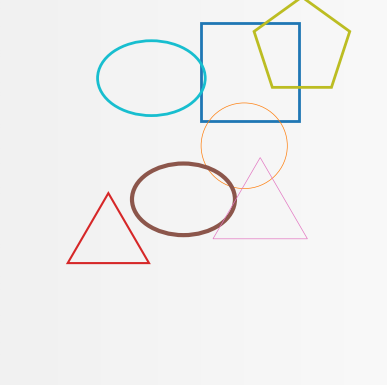[{"shape": "square", "thickness": 2, "radius": 0.63, "center": [0.646, 0.813]}, {"shape": "circle", "thickness": 0.5, "radius": 0.56, "center": [0.63, 0.621]}, {"shape": "triangle", "thickness": 1.5, "radius": 0.61, "center": [0.28, 0.377]}, {"shape": "oval", "thickness": 3, "radius": 0.66, "center": [0.473, 0.482]}, {"shape": "triangle", "thickness": 0.5, "radius": 0.7, "center": [0.671, 0.45]}, {"shape": "pentagon", "thickness": 2, "radius": 0.65, "center": [0.779, 0.878]}, {"shape": "oval", "thickness": 2, "radius": 0.69, "center": [0.391, 0.797]}]